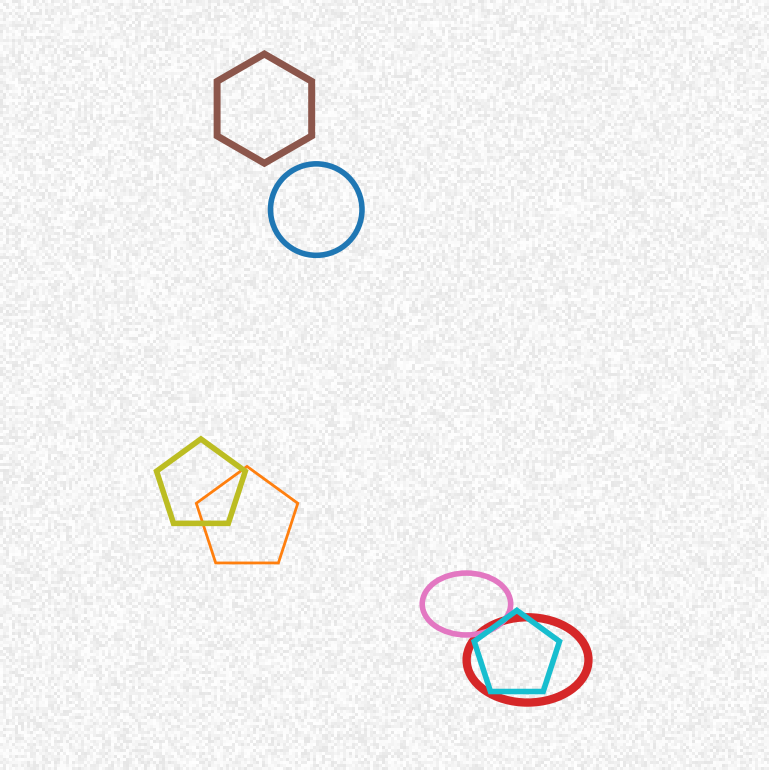[{"shape": "circle", "thickness": 2, "radius": 0.3, "center": [0.411, 0.728]}, {"shape": "pentagon", "thickness": 1, "radius": 0.35, "center": [0.321, 0.325]}, {"shape": "oval", "thickness": 3, "radius": 0.4, "center": [0.685, 0.143]}, {"shape": "hexagon", "thickness": 2.5, "radius": 0.35, "center": [0.343, 0.859]}, {"shape": "oval", "thickness": 2, "radius": 0.29, "center": [0.606, 0.216]}, {"shape": "pentagon", "thickness": 2, "radius": 0.3, "center": [0.261, 0.369]}, {"shape": "pentagon", "thickness": 2, "radius": 0.29, "center": [0.671, 0.149]}]